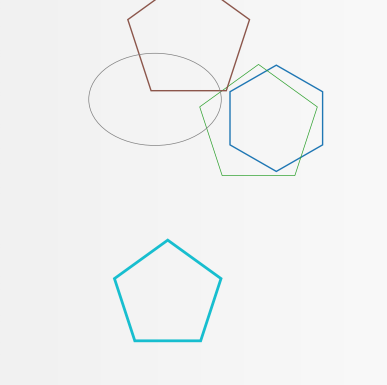[{"shape": "hexagon", "thickness": 1, "radius": 0.69, "center": [0.713, 0.693]}, {"shape": "pentagon", "thickness": 0.5, "radius": 0.8, "center": [0.667, 0.673]}, {"shape": "pentagon", "thickness": 1, "radius": 0.83, "center": [0.487, 0.898]}, {"shape": "oval", "thickness": 0.5, "radius": 0.86, "center": [0.4, 0.742]}, {"shape": "pentagon", "thickness": 2, "radius": 0.72, "center": [0.433, 0.232]}]